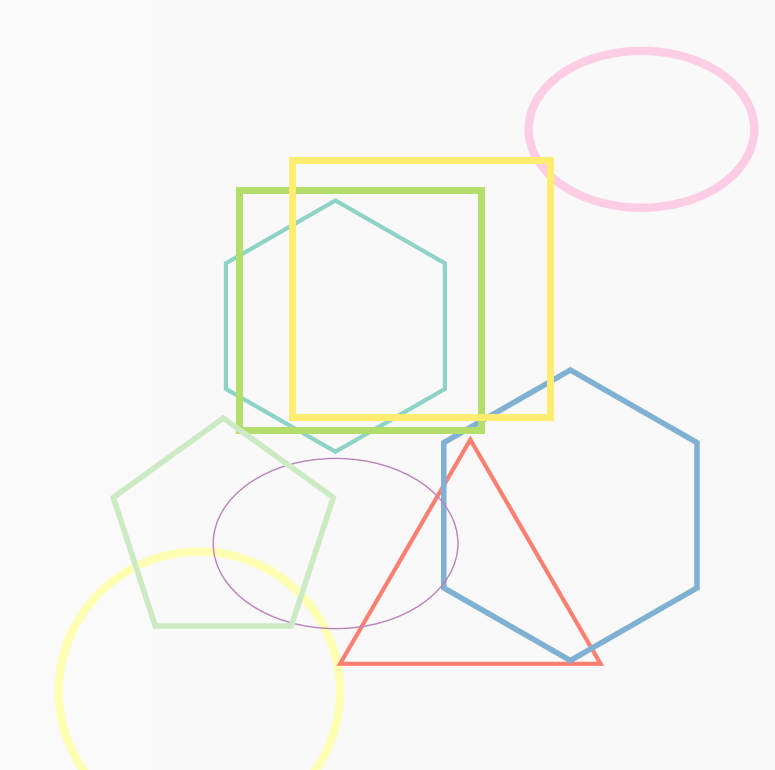[{"shape": "hexagon", "thickness": 1.5, "radius": 0.82, "center": [0.433, 0.576]}, {"shape": "circle", "thickness": 3, "radius": 0.91, "center": [0.257, 0.102]}, {"shape": "triangle", "thickness": 1.5, "radius": 0.97, "center": [0.607, 0.235]}, {"shape": "hexagon", "thickness": 2, "radius": 0.94, "center": [0.736, 0.331]}, {"shape": "square", "thickness": 2.5, "radius": 0.78, "center": [0.465, 0.597]}, {"shape": "oval", "thickness": 3, "radius": 0.73, "center": [0.828, 0.832]}, {"shape": "oval", "thickness": 0.5, "radius": 0.79, "center": [0.433, 0.294]}, {"shape": "pentagon", "thickness": 2, "radius": 0.75, "center": [0.288, 0.308]}, {"shape": "square", "thickness": 2.5, "radius": 0.83, "center": [0.543, 0.626]}]